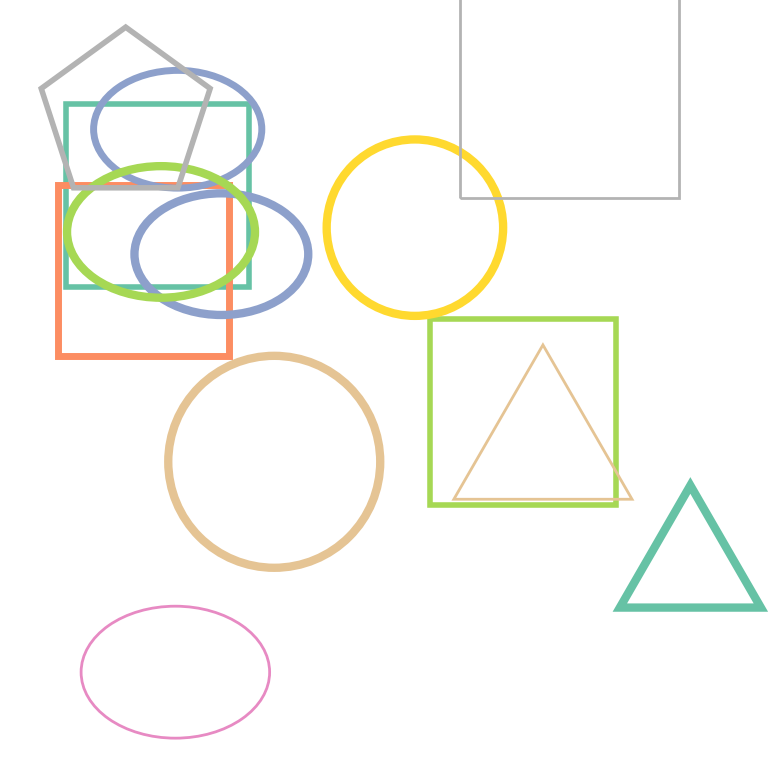[{"shape": "triangle", "thickness": 3, "radius": 0.53, "center": [0.897, 0.264]}, {"shape": "square", "thickness": 2, "radius": 0.59, "center": [0.204, 0.747]}, {"shape": "square", "thickness": 2.5, "radius": 0.55, "center": [0.187, 0.649]}, {"shape": "oval", "thickness": 3, "radius": 0.56, "center": [0.287, 0.67]}, {"shape": "oval", "thickness": 2.5, "radius": 0.55, "center": [0.231, 0.832]}, {"shape": "oval", "thickness": 1, "radius": 0.61, "center": [0.228, 0.127]}, {"shape": "square", "thickness": 2, "radius": 0.6, "center": [0.679, 0.465]}, {"shape": "oval", "thickness": 3, "radius": 0.61, "center": [0.209, 0.699]}, {"shape": "circle", "thickness": 3, "radius": 0.57, "center": [0.539, 0.704]}, {"shape": "triangle", "thickness": 1, "radius": 0.67, "center": [0.705, 0.418]}, {"shape": "circle", "thickness": 3, "radius": 0.69, "center": [0.356, 0.4]}, {"shape": "square", "thickness": 1, "radius": 0.71, "center": [0.74, 0.885]}, {"shape": "pentagon", "thickness": 2, "radius": 0.58, "center": [0.163, 0.849]}]